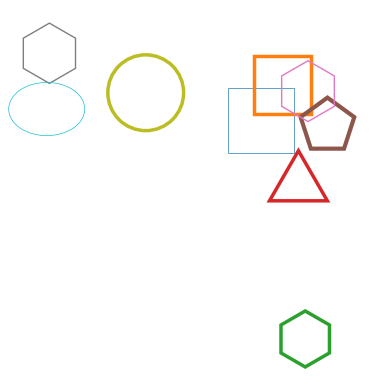[{"shape": "square", "thickness": 0.5, "radius": 0.42, "center": [0.678, 0.687]}, {"shape": "square", "thickness": 2.5, "radius": 0.37, "center": [0.733, 0.78]}, {"shape": "hexagon", "thickness": 2.5, "radius": 0.36, "center": [0.793, 0.12]}, {"shape": "triangle", "thickness": 2.5, "radius": 0.43, "center": [0.775, 0.522]}, {"shape": "pentagon", "thickness": 3, "radius": 0.37, "center": [0.85, 0.673]}, {"shape": "hexagon", "thickness": 1, "radius": 0.39, "center": [0.8, 0.763]}, {"shape": "hexagon", "thickness": 1, "radius": 0.39, "center": [0.128, 0.862]}, {"shape": "circle", "thickness": 2.5, "radius": 0.49, "center": [0.379, 0.759]}, {"shape": "oval", "thickness": 0.5, "radius": 0.49, "center": [0.121, 0.717]}]